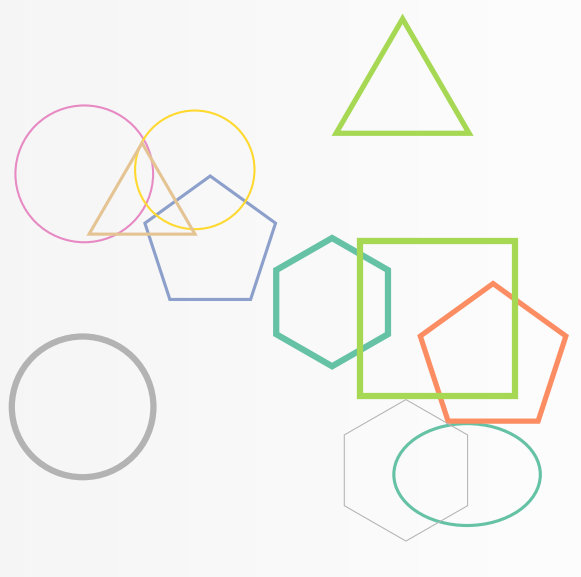[{"shape": "hexagon", "thickness": 3, "radius": 0.56, "center": [0.571, 0.476]}, {"shape": "oval", "thickness": 1.5, "radius": 0.63, "center": [0.804, 0.177]}, {"shape": "pentagon", "thickness": 2.5, "radius": 0.66, "center": [0.848, 0.376]}, {"shape": "pentagon", "thickness": 1.5, "radius": 0.59, "center": [0.362, 0.576]}, {"shape": "circle", "thickness": 1, "radius": 0.59, "center": [0.145, 0.698]}, {"shape": "triangle", "thickness": 2.5, "radius": 0.66, "center": [0.693, 0.834]}, {"shape": "square", "thickness": 3, "radius": 0.67, "center": [0.752, 0.448]}, {"shape": "circle", "thickness": 1, "radius": 0.51, "center": [0.335, 0.705]}, {"shape": "triangle", "thickness": 1.5, "radius": 0.53, "center": [0.244, 0.646]}, {"shape": "hexagon", "thickness": 0.5, "radius": 0.61, "center": [0.698, 0.185]}, {"shape": "circle", "thickness": 3, "radius": 0.61, "center": [0.142, 0.295]}]